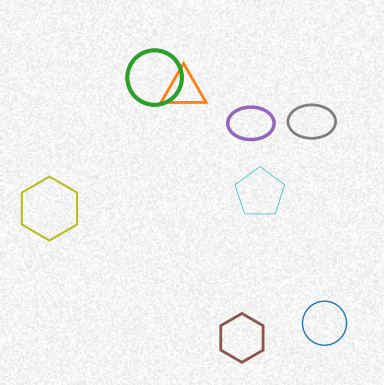[{"shape": "circle", "thickness": 1, "radius": 0.29, "center": [0.843, 0.16]}, {"shape": "triangle", "thickness": 2, "radius": 0.34, "center": [0.477, 0.768]}, {"shape": "circle", "thickness": 3, "radius": 0.35, "center": [0.402, 0.799]}, {"shape": "oval", "thickness": 2.5, "radius": 0.3, "center": [0.652, 0.68]}, {"shape": "hexagon", "thickness": 2, "radius": 0.32, "center": [0.628, 0.122]}, {"shape": "oval", "thickness": 2, "radius": 0.31, "center": [0.81, 0.684]}, {"shape": "hexagon", "thickness": 1.5, "radius": 0.41, "center": [0.128, 0.458]}, {"shape": "pentagon", "thickness": 0.5, "radius": 0.34, "center": [0.675, 0.499]}]